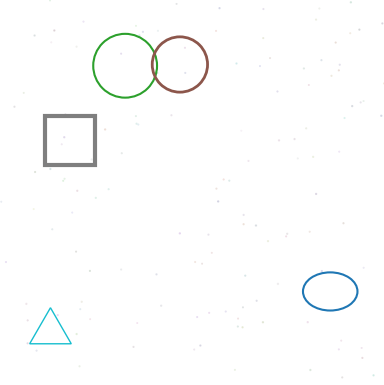[{"shape": "oval", "thickness": 1.5, "radius": 0.35, "center": [0.858, 0.243]}, {"shape": "circle", "thickness": 1.5, "radius": 0.41, "center": [0.325, 0.829]}, {"shape": "circle", "thickness": 2, "radius": 0.36, "center": [0.467, 0.832]}, {"shape": "square", "thickness": 3, "radius": 0.32, "center": [0.182, 0.634]}, {"shape": "triangle", "thickness": 1, "radius": 0.31, "center": [0.131, 0.138]}]